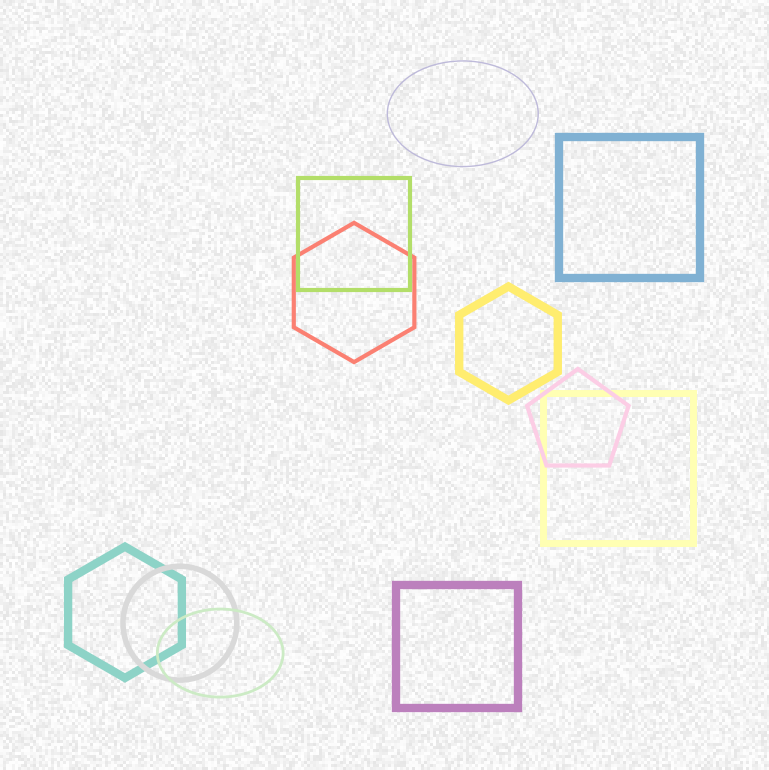[{"shape": "hexagon", "thickness": 3, "radius": 0.43, "center": [0.162, 0.205]}, {"shape": "square", "thickness": 2.5, "radius": 0.49, "center": [0.802, 0.393]}, {"shape": "oval", "thickness": 0.5, "radius": 0.49, "center": [0.601, 0.852]}, {"shape": "hexagon", "thickness": 1.5, "radius": 0.45, "center": [0.46, 0.62]}, {"shape": "square", "thickness": 3, "radius": 0.46, "center": [0.817, 0.73]}, {"shape": "square", "thickness": 1.5, "radius": 0.36, "center": [0.46, 0.696]}, {"shape": "pentagon", "thickness": 1.5, "radius": 0.35, "center": [0.75, 0.452]}, {"shape": "circle", "thickness": 2, "radius": 0.37, "center": [0.234, 0.191]}, {"shape": "square", "thickness": 3, "radius": 0.4, "center": [0.594, 0.16]}, {"shape": "oval", "thickness": 1, "radius": 0.41, "center": [0.286, 0.152]}, {"shape": "hexagon", "thickness": 3, "radius": 0.37, "center": [0.66, 0.554]}]